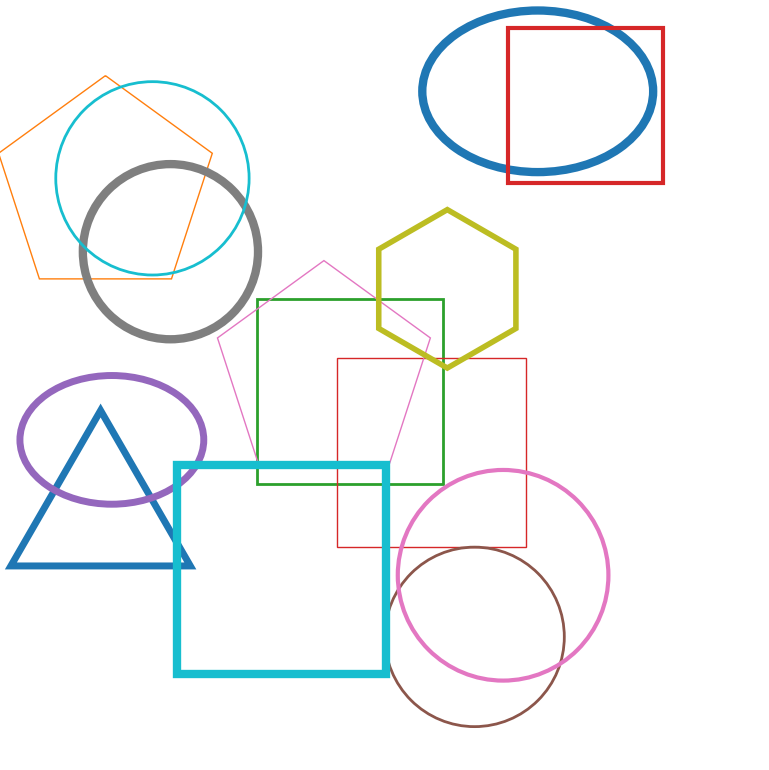[{"shape": "triangle", "thickness": 2.5, "radius": 0.67, "center": [0.131, 0.332]}, {"shape": "oval", "thickness": 3, "radius": 0.75, "center": [0.698, 0.881]}, {"shape": "pentagon", "thickness": 0.5, "radius": 0.73, "center": [0.137, 0.756]}, {"shape": "square", "thickness": 1, "radius": 0.6, "center": [0.454, 0.491]}, {"shape": "square", "thickness": 0.5, "radius": 0.61, "center": [0.56, 0.413]}, {"shape": "square", "thickness": 1.5, "radius": 0.5, "center": [0.76, 0.863]}, {"shape": "oval", "thickness": 2.5, "radius": 0.6, "center": [0.145, 0.429]}, {"shape": "circle", "thickness": 1, "radius": 0.58, "center": [0.616, 0.173]}, {"shape": "pentagon", "thickness": 0.5, "radius": 0.73, "center": [0.421, 0.516]}, {"shape": "circle", "thickness": 1.5, "radius": 0.68, "center": [0.653, 0.253]}, {"shape": "circle", "thickness": 3, "radius": 0.57, "center": [0.221, 0.673]}, {"shape": "hexagon", "thickness": 2, "radius": 0.51, "center": [0.581, 0.625]}, {"shape": "circle", "thickness": 1, "radius": 0.63, "center": [0.198, 0.768]}, {"shape": "square", "thickness": 3, "radius": 0.68, "center": [0.366, 0.26]}]